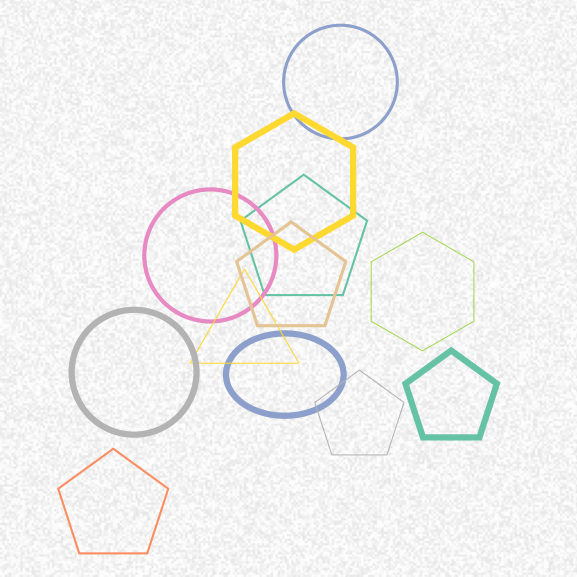[{"shape": "pentagon", "thickness": 3, "radius": 0.42, "center": [0.781, 0.309]}, {"shape": "pentagon", "thickness": 1, "radius": 0.58, "center": [0.526, 0.581]}, {"shape": "pentagon", "thickness": 1, "radius": 0.5, "center": [0.196, 0.122]}, {"shape": "oval", "thickness": 3, "radius": 0.51, "center": [0.493, 0.351]}, {"shape": "circle", "thickness": 1.5, "radius": 0.49, "center": [0.59, 0.857]}, {"shape": "circle", "thickness": 2, "radius": 0.57, "center": [0.364, 0.557]}, {"shape": "hexagon", "thickness": 0.5, "radius": 0.51, "center": [0.732, 0.494]}, {"shape": "triangle", "thickness": 0.5, "radius": 0.54, "center": [0.423, 0.425]}, {"shape": "hexagon", "thickness": 3, "radius": 0.59, "center": [0.509, 0.685]}, {"shape": "pentagon", "thickness": 1.5, "radius": 0.5, "center": [0.504, 0.516]}, {"shape": "circle", "thickness": 3, "radius": 0.54, "center": [0.232, 0.355]}, {"shape": "pentagon", "thickness": 0.5, "radius": 0.41, "center": [0.622, 0.277]}]